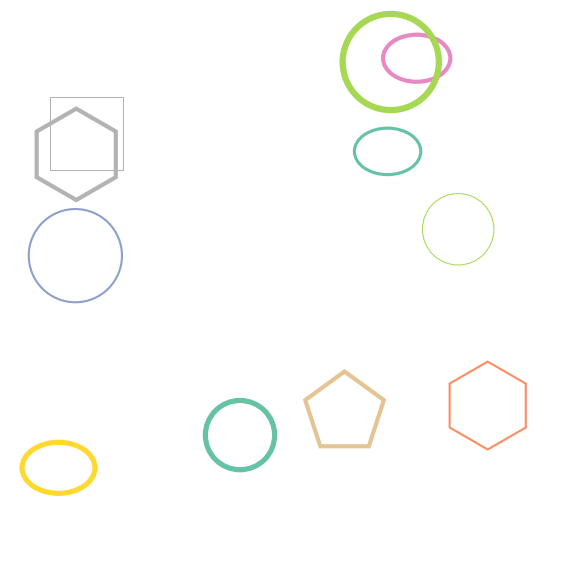[{"shape": "circle", "thickness": 2.5, "radius": 0.3, "center": [0.416, 0.246]}, {"shape": "oval", "thickness": 1.5, "radius": 0.29, "center": [0.671, 0.737]}, {"shape": "hexagon", "thickness": 1, "radius": 0.38, "center": [0.845, 0.297]}, {"shape": "circle", "thickness": 1, "radius": 0.4, "center": [0.13, 0.556]}, {"shape": "oval", "thickness": 2, "radius": 0.29, "center": [0.722, 0.898]}, {"shape": "circle", "thickness": 0.5, "radius": 0.31, "center": [0.793, 0.602]}, {"shape": "circle", "thickness": 3, "radius": 0.42, "center": [0.677, 0.892]}, {"shape": "oval", "thickness": 2.5, "radius": 0.32, "center": [0.101, 0.189]}, {"shape": "pentagon", "thickness": 2, "radius": 0.36, "center": [0.597, 0.284]}, {"shape": "hexagon", "thickness": 2, "radius": 0.4, "center": [0.132, 0.732]}, {"shape": "square", "thickness": 0.5, "radius": 0.32, "center": [0.15, 0.769]}]